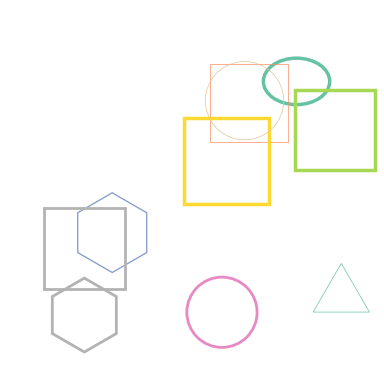[{"shape": "triangle", "thickness": 0.5, "radius": 0.42, "center": [0.886, 0.232]}, {"shape": "oval", "thickness": 2.5, "radius": 0.43, "center": [0.77, 0.789]}, {"shape": "square", "thickness": 0.5, "radius": 0.51, "center": [0.646, 0.732]}, {"shape": "hexagon", "thickness": 1, "radius": 0.52, "center": [0.291, 0.396]}, {"shape": "circle", "thickness": 2, "radius": 0.46, "center": [0.577, 0.189]}, {"shape": "square", "thickness": 2.5, "radius": 0.52, "center": [0.871, 0.663]}, {"shape": "square", "thickness": 2.5, "radius": 0.56, "center": [0.588, 0.582]}, {"shape": "circle", "thickness": 0.5, "radius": 0.51, "center": [0.635, 0.738]}, {"shape": "hexagon", "thickness": 2, "radius": 0.48, "center": [0.219, 0.182]}, {"shape": "square", "thickness": 2, "radius": 0.52, "center": [0.22, 0.354]}]